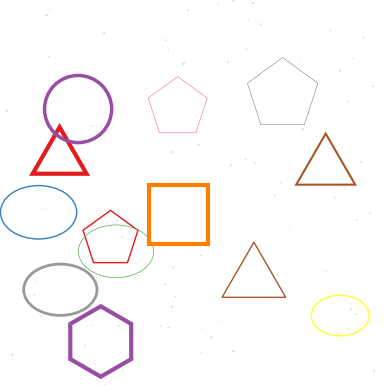[{"shape": "triangle", "thickness": 3, "radius": 0.4, "center": [0.155, 0.589]}, {"shape": "pentagon", "thickness": 1, "radius": 0.38, "center": [0.287, 0.379]}, {"shape": "oval", "thickness": 1, "radius": 0.5, "center": [0.1, 0.449]}, {"shape": "oval", "thickness": 0.5, "radius": 0.49, "center": [0.301, 0.347]}, {"shape": "circle", "thickness": 2.5, "radius": 0.44, "center": [0.203, 0.717]}, {"shape": "hexagon", "thickness": 3, "radius": 0.46, "center": [0.262, 0.113]}, {"shape": "square", "thickness": 3, "radius": 0.38, "center": [0.464, 0.443]}, {"shape": "oval", "thickness": 1, "radius": 0.38, "center": [0.884, 0.18]}, {"shape": "triangle", "thickness": 1.5, "radius": 0.44, "center": [0.846, 0.565]}, {"shape": "triangle", "thickness": 1, "radius": 0.48, "center": [0.659, 0.275]}, {"shape": "pentagon", "thickness": 0.5, "radius": 0.4, "center": [0.462, 0.72]}, {"shape": "pentagon", "thickness": 0.5, "radius": 0.48, "center": [0.734, 0.754]}, {"shape": "oval", "thickness": 2, "radius": 0.48, "center": [0.157, 0.247]}]